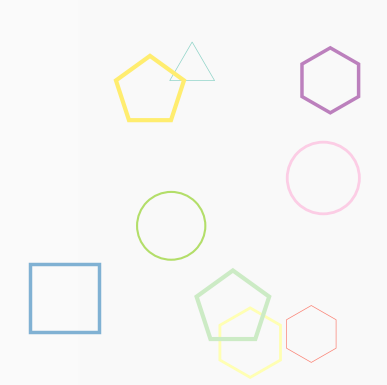[{"shape": "triangle", "thickness": 0.5, "radius": 0.33, "center": [0.496, 0.824]}, {"shape": "hexagon", "thickness": 2, "radius": 0.45, "center": [0.646, 0.11]}, {"shape": "hexagon", "thickness": 0.5, "radius": 0.37, "center": [0.803, 0.133]}, {"shape": "square", "thickness": 2.5, "radius": 0.44, "center": [0.166, 0.227]}, {"shape": "circle", "thickness": 1.5, "radius": 0.44, "center": [0.442, 0.413]}, {"shape": "circle", "thickness": 2, "radius": 0.47, "center": [0.834, 0.538]}, {"shape": "hexagon", "thickness": 2.5, "radius": 0.42, "center": [0.852, 0.791]}, {"shape": "pentagon", "thickness": 3, "radius": 0.49, "center": [0.601, 0.199]}, {"shape": "pentagon", "thickness": 3, "radius": 0.46, "center": [0.387, 0.763]}]